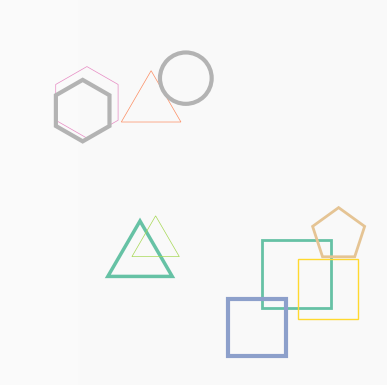[{"shape": "square", "thickness": 2, "radius": 0.44, "center": [0.765, 0.289]}, {"shape": "triangle", "thickness": 2.5, "radius": 0.48, "center": [0.361, 0.33]}, {"shape": "triangle", "thickness": 0.5, "radius": 0.44, "center": [0.39, 0.728]}, {"shape": "square", "thickness": 3, "radius": 0.37, "center": [0.663, 0.15]}, {"shape": "hexagon", "thickness": 0.5, "radius": 0.46, "center": [0.224, 0.734]}, {"shape": "triangle", "thickness": 0.5, "radius": 0.35, "center": [0.402, 0.369]}, {"shape": "square", "thickness": 1, "radius": 0.39, "center": [0.846, 0.25]}, {"shape": "pentagon", "thickness": 2, "radius": 0.35, "center": [0.874, 0.39]}, {"shape": "hexagon", "thickness": 3, "radius": 0.4, "center": [0.213, 0.713]}, {"shape": "circle", "thickness": 3, "radius": 0.33, "center": [0.48, 0.797]}]